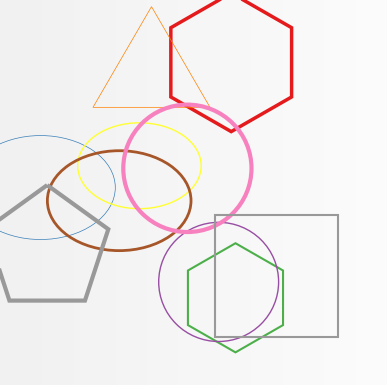[{"shape": "hexagon", "thickness": 2.5, "radius": 0.9, "center": [0.597, 0.838]}, {"shape": "oval", "thickness": 0.5, "radius": 0.96, "center": [0.105, 0.513]}, {"shape": "hexagon", "thickness": 1.5, "radius": 0.71, "center": [0.608, 0.227]}, {"shape": "circle", "thickness": 1, "radius": 0.77, "center": [0.564, 0.268]}, {"shape": "triangle", "thickness": 0.5, "radius": 0.87, "center": [0.391, 0.808]}, {"shape": "oval", "thickness": 1, "radius": 0.8, "center": [0.36, 0.569]}, {"shape": "oval", "thickness": 2, "radius": 0.93, "center": [0.308, 0.479]}, {"shape": "circle", "thickness": 3, "radius": 0.83, "center": [0.484, 0.563]}, {"shape": "pentagon", "thickness": 3, "radius": 0.83, "center": [0.122, 0.353]}, {"shape": "square", "thickness": 1.5, "radius": 0.79, "center": [0.714, 0.284]}]